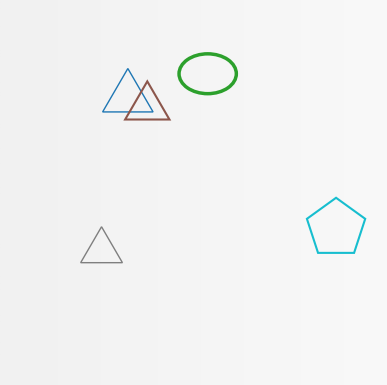[{"shape": "triangle", "thickness": 1, "radius": 0.38, "center": [0.33, 0.747]}, {"shape": "oval", "thickness": 2.5, "radius": 0.37, "center": [0.536, 0.808]}, {"shape": "triangle", "thickness": 1.5, "radius": 0.33, "center": [0.38, 0.723]}, {"shape": "triangle", "thickness": 1, "radius": 0.31, "center": [0.262, 0.349]}, {"shape": "pentagon", "thickness": 1.5, "radius": 0.4, "center": [0.867, 0.407]}]